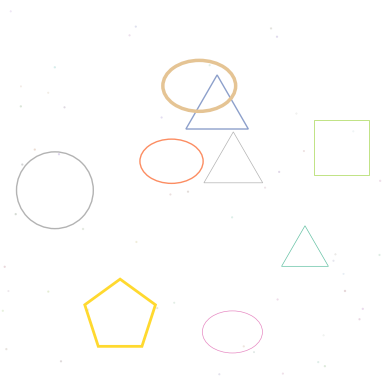[{"shape": "triangle", "thickness": 0.5, "radius": 0.35, "center": [0.792, 0.343]}, {"shape": "oval", "thickness": 1, "radius": 0.41, "center": [0.446, 0.581]}, {"shape": "triangle", "thickness": 1, "radius": 0.47, "center": [0.564, 0.712]}, {"shape": "oval", "thickness": 0.5, "radius": 0.39, "center": [0.604, 0.138]}, {"shape": "square", "thickness": 0.5, "radius": 0.35, "center": [0.888, 0.617]}, {"shape": "pentagon", "thickness": 2, "radius": 0.48, "center": [0.312, 0.178]}, {"shape": "oval", "thickness": 2.5, "radius": 0.47, "center": [0.518, 0.777]}, {"shape": "triangle", "thickness": 0.5, "radius": 0.44, "center": [0.606, 0.569]}, {"shape": "circle", "thickness": 1, "radius": 0.5, "center": [0.143, 0.506]}]